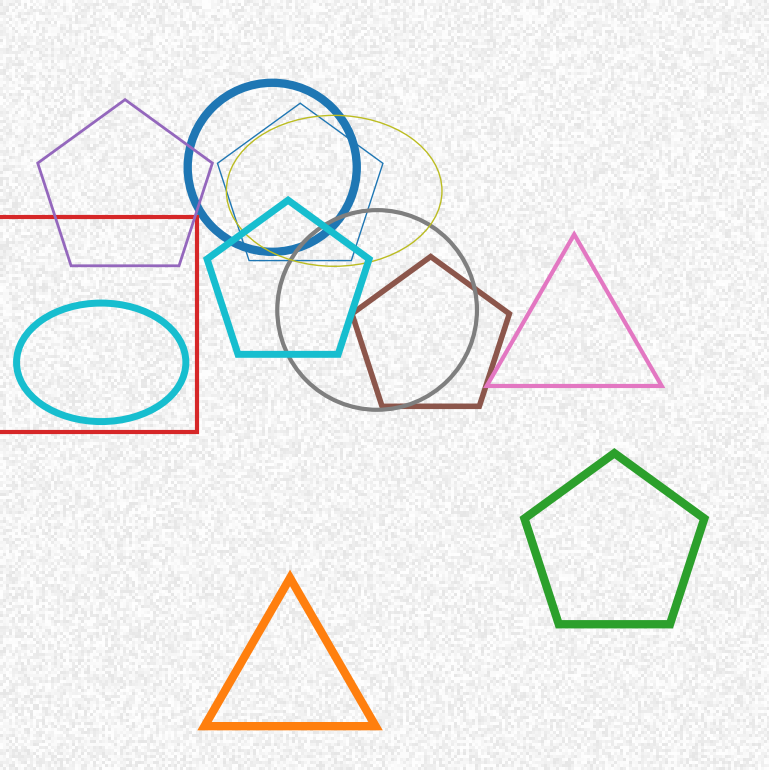[{"shape": "circle", "thickness": 3, "radius": 0.55, "center": [0.354, 0.783]}, {"shape": "pentagon", "thickness": 0.5, "radius": 0.56, "center": [0.39, 0.753]}, {"shape": "triangle", "thickness": 3, "radius": 0.64, "center": [0.377, 0.121]}, {"shape": "pentagon", "thickness": 3, "radius": 0.61, "center": [0.798, 0.289]}, {"shape": "square", "thickness": 1.5, "radius": 0.7, "center": [0.116, 0.579]}, {"shape": "pentagon", "thickness": 1, "radius": 0.6, "center": [0.162, 0.751]}, {"shape": "pentagon", "thickness": 2, "radius": 0.54, "center": [0.559, 0.559]}, {"shape": "triangle", "thickness": 1.5, "radius": 0.66, "center": [0.746, 0.564]}, {"shape": "circle", "thickness": 1.5, "radius": 0.65, "center": [0.49, 0.597]}, {"shape": "oval", "thickness": 0.5, "radius": 0.7, "center": [0.434, 0.752]}, {"shape": "pentagon", "thickness": 2.5, "radius": 0.55, "center": [0.374, 0.629]}, {"shape": "oval", "thickness": 2.5, "radius": 0.55, "center": [0.131, 0.529]}]